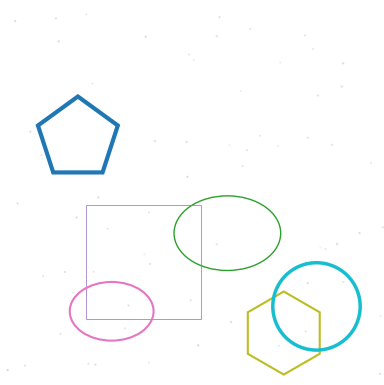[{"shape": "pentagon", "thickness": 3, "radius": 0.55, "center": [0.202, 0.64]}, {"shape": "oval", "thickness": 1, "radius": 0.69, "center": [0.591, 0.394]}, {"shape": "square", "thickness": 0.5, "radius": 0.75, "center": [0.373, 0.32]}, {"shape": "oval", "thickness": 1.5, "radius": 0.54, "center": [0.29, 0.191]}, {"shape": "hexagon", "thickness": 1.5, "radius": 0.54, "center": [0.737, 0.135]}, {"shape": "circle", "thickness": 2.5, "radius": 0.57, "center": [0.822, 0.204]}]